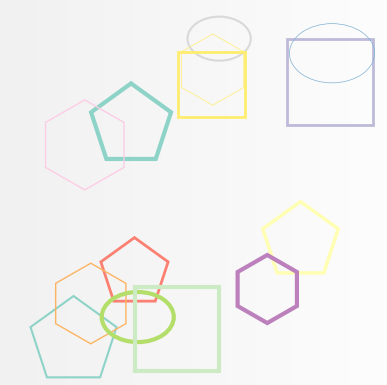[{"shape": "pentagon", "thickness": 3, "radius": 0.54, "center": [0.338, 0.675]}, {"shape": "pentagon", "thickness": 1.5, "radius": 0.58, "center": [0.19, 0.114]}, {"shape": "pentagon", "thickness": 2.5, "radius": 0.51, "center": [0.775, 0.374]}, {"shape": "square", "thickness": 2, "radius": 0.55, "center": [0.852, 0.787]}, {"shape": "pentagon", "thickness": 2, "radius": 0.46, "center": [0.347, 0.292]}, {"shape": "oval", "thickness": 0.5, "radius": 0.55, "center": [0.857, 0.862]}, {"shape": "hexagon", "thickness": 1, "radius": 0.52, "center": [0.234, 0.212]}, {"shape": "oval", "thickness": 3, "radius": 0.46, "center": [0.355, 0.177]}, {"shape": "hexagon", "thickness": 1, "radius": 0.58, "center": [0.219, 0.624]}, {"shape": "oval", "thickness": 1.5, "radius": 0.41, "center": [0.566, 0.9]}, {"shape": "hexagon", "thickness": 3, "radius": 0.44, "center": [0.69, 0.249]}, {"shape": "square", "thickness": 3, "radius": 0.54, "center": [0.456, 0.145]}, {"shape": "hexagon", "thickness": 0.5, "radius": 0.46, "center": [0.549, 0.819]}, {"shape": "square", "thickness": 2, "radius": 0.43, "center": [0.546, 0.78]}]